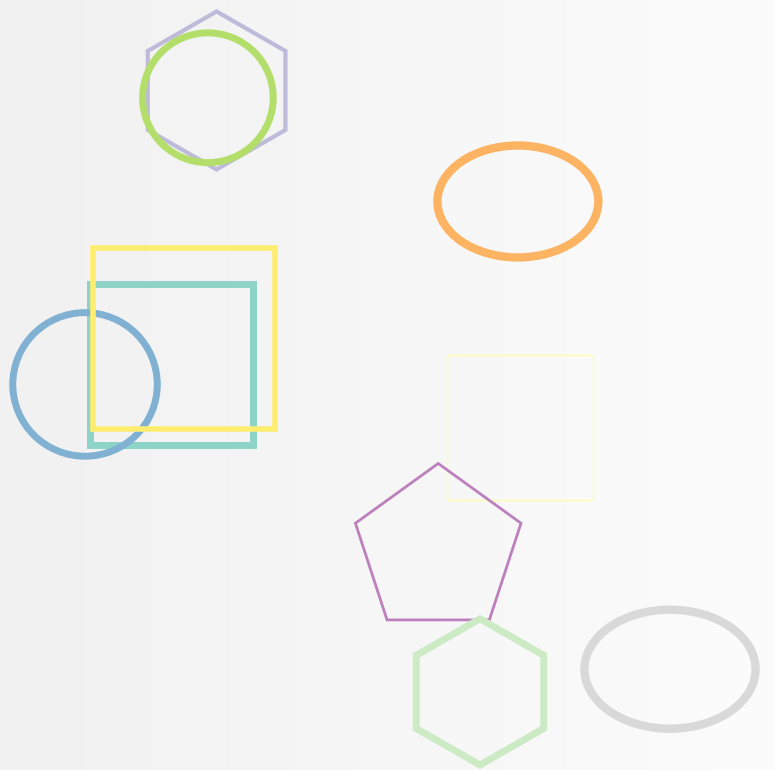[{"shape": "square", "thickness": 2.5, "radius": 0.52, "center": [0.221, 0.526]}, {"shape": "square", "thickness": 0.5, "radius": 0.47, "center": [0.671, 0.445]}, {"shape": "hexagon", "thickness": 1.5, "radius": 0.51, "center": [0.279, 0.883]}, {"shape": "circle", "thickness": 2.5, "radius": 0.47, "center": [0.11, 0.501]}, {"shape": "oval", "thickness": 3, "radius": 0.52, "center": [0.668, 0.738]}, {"shape": "circle", "thickness": 2.5, "radius": 0.42, "center": [0.268, 0.873]}, {"shape": "oval", "thickness": 3, "radius": 0.55, "center": [0.865, 0.131]}, {"shape": "pentagon", "thickness": 1, "radius": 0.56, "center": [0.565, 0.286]}, {"shape": "hexagon", "thickness": 2.5, "radius": 0.47, "center": [0.619, 0.101]}, {"shape": "square", "thickness": 2, "radius": 0.59, "center": [0.238, 0.561]}]